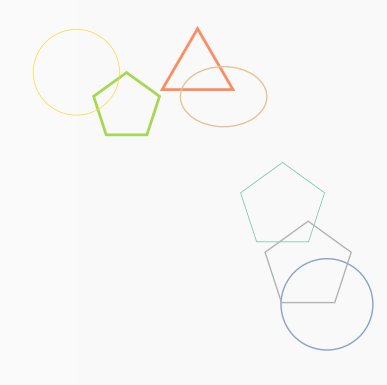[{"shape": "pentagon", "thickness": 0.5, "radius": 0.57, "center": [0.729, 0.464]}, {"shape": "triangle", "thickness": 2, "radius": 0.53, "center": [0.51, 0.82]}, {"shape": "circle", "thickness": 1, "radius": 0.59, "center": [0.844, 0.209]}, {"shape": "pentagon", "thickness": 2, "radius": 0.45, "center": [0.327, 0.722]}, {"shape": "circle", "thickness": 0.5, "radius": 0.56, "center": [0.197, 0.812]}, {"shape": "oval", "thickness": 1, "radius": 0.56, "center": [0.577, 0.749]}, {"shape": "pentagon", "thickness": 1, "radius": 0.58, "center": [0.795, 0.309]}]